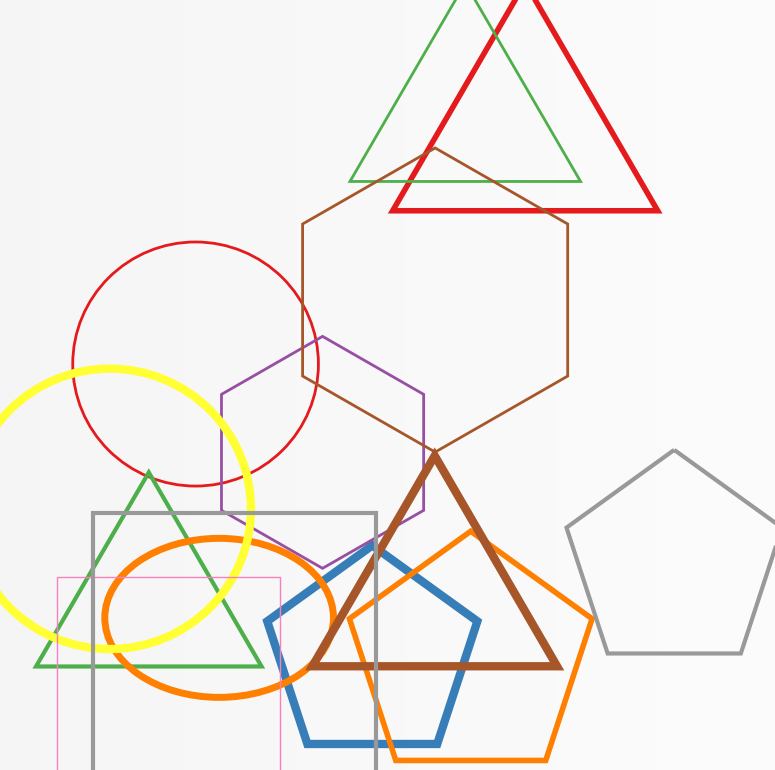[{"shape": "triangle", "thickness": 2, "radius": 0.99, "center": [0.678, 0.825]}, {"shape": "circle", "thickness": 1, "radius": 0.79, "center": [0.252, 0.527]}, {"shape": "pentagon", "thickness": 3, "radius": 0.71, "center": [0.48, 0.149]}, {"shape": "triangle", "thickness": 1, "radius": 0.86, "center": [0.6, 0.85]}, {"shape": "triangle", "thickness": 1.5, "radius": 0.84, "center": [0.192, 0.218]}, {"shape": "hexagon", "thickness": 1, "radius": 0.75, "center": [0.416, 0.413]}, {"shape": "pentagon", "thickness": 2, "radius": 0.82, "center": [0.607, 0.146]}, {"shape": "oval", "thickness": 2.5, "radius": 0.74, "center": [0.283, 0.198]}, {"shape": "circle", "thickness": 3, "radius": 0.91, "center": [0.142, 0.339]}, {"shape": "triangle", "thickness": 3, "radius": 0.91, "center": [0.561, 0.226]}, {"shape": "hexagon", "thickness": 1, "radius": 0.99, "center": [0.561, 0.61]}, {"shape": "square", "thickness": 0.5, "radius": 0.72, "center": [0.217, 0.106]}, {"shape": "square", "thickness": 1.5, "radius": 0.91, "center": [0.302, 0.151]}, {"shape": "pentagon", "thickness": 1.5, "radius": 0.73, "center": [0.87, 0.27]}]